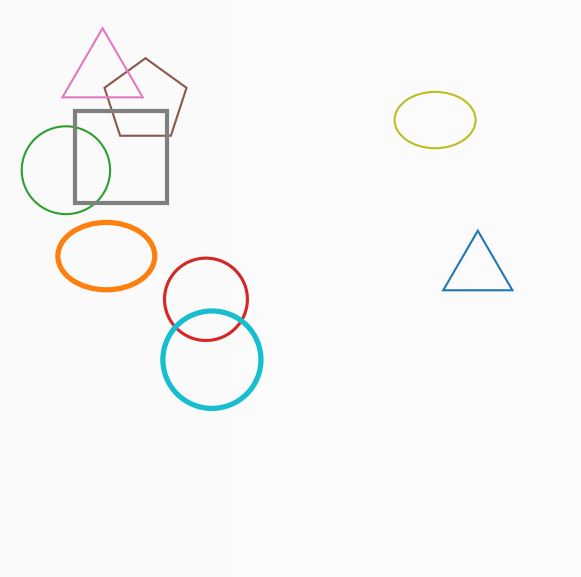[{"shape": "triangle", "thickness": 1, "radius": 0.34, "center": [0.822, 0.531]}, {"shape": "oval", "thickness": 2.5, "radius": 0.42, "center": [0.183, 0.556]}, {"shape": "circle", "thickness": 1, "radius": 0.38, "center": [0.113, 0.704]}, {"shape": "circle", "thickness": 1.5, "radius": 0.36, "center": [0.354, 0.481]}, {"shape": "pentagon", "thickness": 1, "radius": 0.37, "center": [0.25, 0.824]}, {"shape": "triangle", "thickness": 1, "radius": 0.4, "center": [0.176, 0.87]}, {"shape": "square", "thickness": 2, "radius": 0.39, "center": [0.208, 0.727]}, {"shape": "oval", "thickness": 1, "radius": 0.35, "center": [0.749, 0.791]}, {"shape": "circle", "thickness": 2.5, "radius": 0.42, "center": [0.365, 0.376]}]